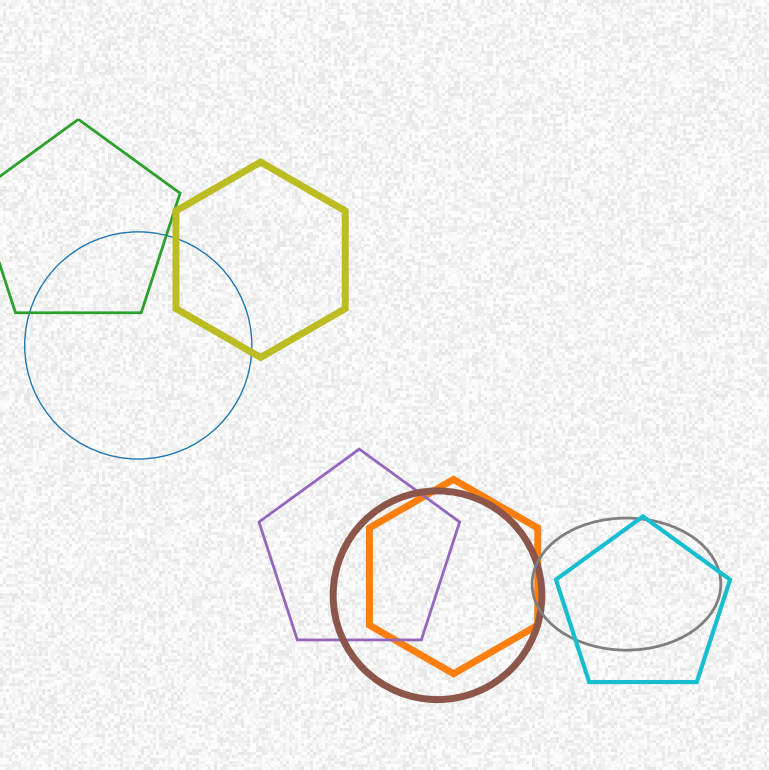[{"shape": "circle", "thickness": 0.5, "radius": 0.74, "center": [0.18, 0.551]}, {"shape": "hexagon", "thickness": 2.5, "radius": 0.63, "center": [0.589, 0.251]}, {"shape": "pentagon", "thickness": 1, "radius": 0.69, "center": [0.102, 0.706]}, {"shape": "pentagon", "thickness": 1, "radius": 0.68, "center": [0.467, 0.28]}, {"shape": "circle", "thickness": 2.5, "radius": 0.68, "center": [0.568, 0.227]}, {"shape": "oval", "thickness": 1, "radius": 0.61, "center": [0.814, 0.241]}, {"shape": "hexagon", "thickness": 2.5, "radius": 0.63, "center": [0.338, 0.663]}, {"shape": "pentagon", "thickness": 1.5, "radius": 0.59, "center": [0.835, 0.21]}]